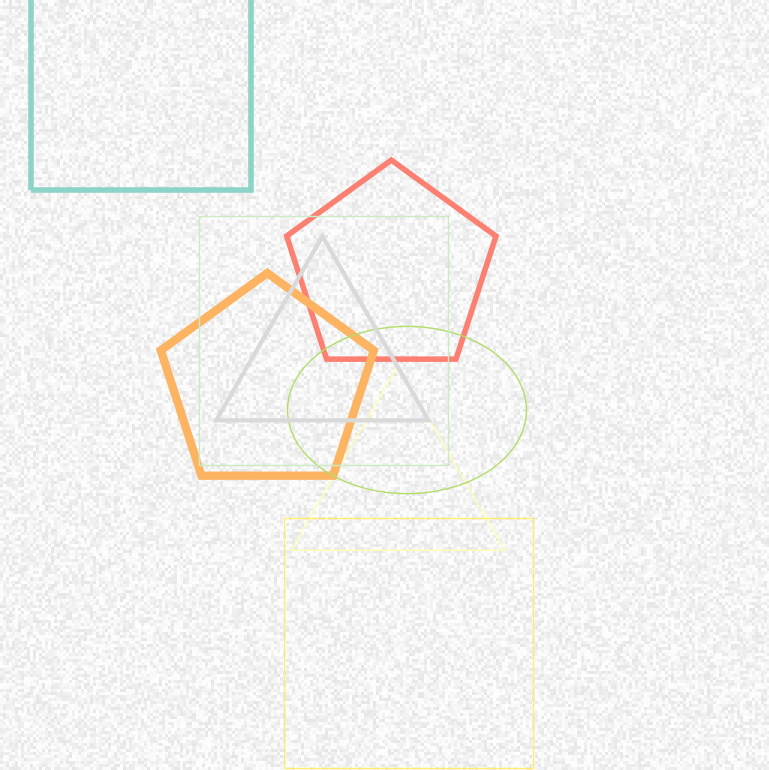[{"shape": "square", "thickness": 2, "radius": 0.71, "center": [0.184, 0.896]}, {"shape": "triangle", "thickness": 0.5, "radius": 0.8, "center": [0.517, 0.365]}, {"shape": "pentagon", "thickness": 2, "radius": 0.71, "center": [0.508, 0.649]}, {"shape": "pentagon", "thickness": 3, "radius": 0.73, "center": [0.347, 0.5]}, {"shape": "oval", "thickness": 0.5, "radius": 0.78, "center": [0.529, 0.468]}, {"shape": "triangle", "thickness": 1.5, "radius": 0.8, "center": [0.419, 0.534]}, {"shape": "square", "thickness": 0.5, "radius": 0.81, "center": [0.42, 0.558]}, {"shape": "square", "thickness": 0.5, "radius": 0.81, "center": [0.531, 0.165]}]